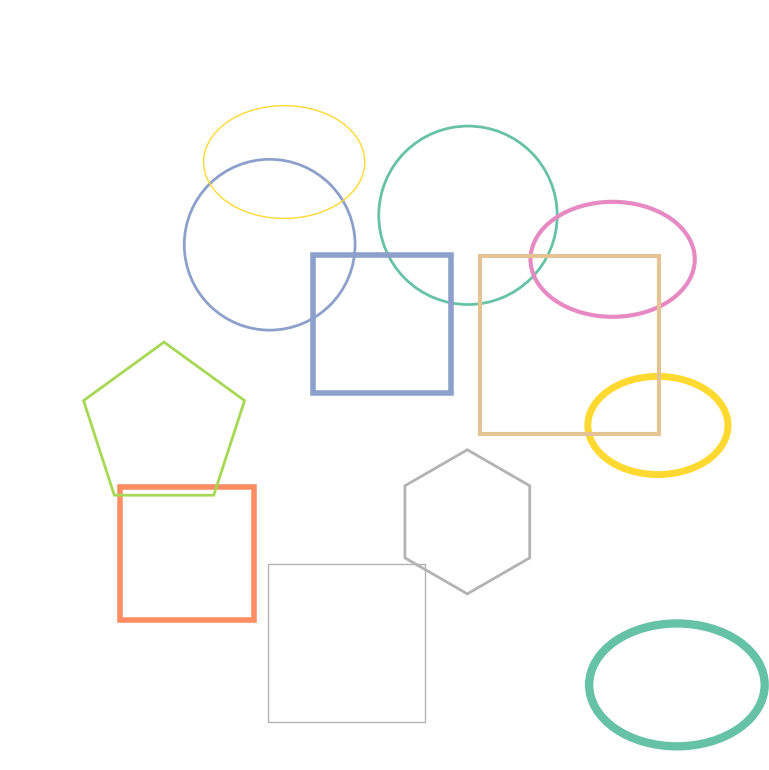[{"shape": "circle", "thickness": 1, "radius": 0.58, "center": [0.608, 0.72]}, {"shape": "oval", "thickness": 3, "radius": 0.57, "center": [0.879, 0.111]}, {"shape": "square", "thickness": 2, "radius": 0.43, "center": [0.243, 0.281]}, {"shape": "square", "thickness": 2, "radius": 0.45, "center": [0.496, 0.579]}, {"shape": "circle", "thickness": 1, "radius": 0.55, "center": [0.35, 0.682]}, {"shape": "oval", "thickness": 1.5, "radius": 0.53, "center": [0.796, 0.663]}, {"shape": "pentagon", "thickness": 1, "radius": 0.55, "center": [0.213, 0.446]}, {"shape": "oval", "thickness": 2.5, "radius": 0.46, "center": [0.854, 0.447]}, {"shape": "oval", "thickness": 0.5, "radius": 0.52, "center": [0.369, 0.79]}, {"shape": "square", "thickness": 1.5, "radius": 0.58, "center": [0.739, 0.552]}, {"shape": "hexagon", "thickness": 1, "radius": 0.47, "center": [0.607, 0.322]}, {"shape": "square", "thickness": 0.5, "radius": 0.51, "center": [0.45, 0.165]}]